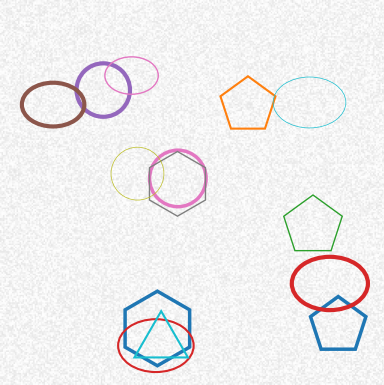[{"shape": "pentagon", "thickness": 2.5, "radius": 0.38, "center": [0.878, 0.154]}, {"shape": "hexagon", "thickness": 2.5, "radius": 0.48, "center": [0.409, 0.147]}, {"shape": "pentagon", "thickness": 1.5, "radius": 0.38, "center": [0.644, 0.727]}, {"shape": "pentagon", "thickness": 1, "radius": 0.4, "center": [0.813, 0.414]}, {"shape": "oval", "thickness": 1.5, "radius": 0.49, "center": [0.405, 0.102]}, {"shape": "oval", "thickness": 3, "radius": 0.49, "center": [0.857, 0.264]}, {"shape": "circle", "thickness": 3, "radius": 0.35, "center": [0.268, 0.766]}, {"shape": "oval", "thickness": 3, "radius": 0.41, "center": [0.138, 0.728]}, {"shape": "circle", "thickness": 2.5, "radius": 0.37, "center": [0.462, 0.537]}, {"shape": "oval", "thickness": 1, "radius": 0.35, "center": [0.342, 0.804]}, {"shape": "hexagon", "thickness": 1, "radius": 0.42, "center": [0.461, 0.522]}, {"shape": "circle", "thickness": 0.5, "radius": 0.34, "center": [0.357, 0.549]}, {"shape": "triangle", "thickness": 1.5, "radius": 0.4, "center": [0.419, 0.112]}, {"shape": "oval", "thickness": 0.5, "radius": 0.47, "center": [0.804, 0.734]}]